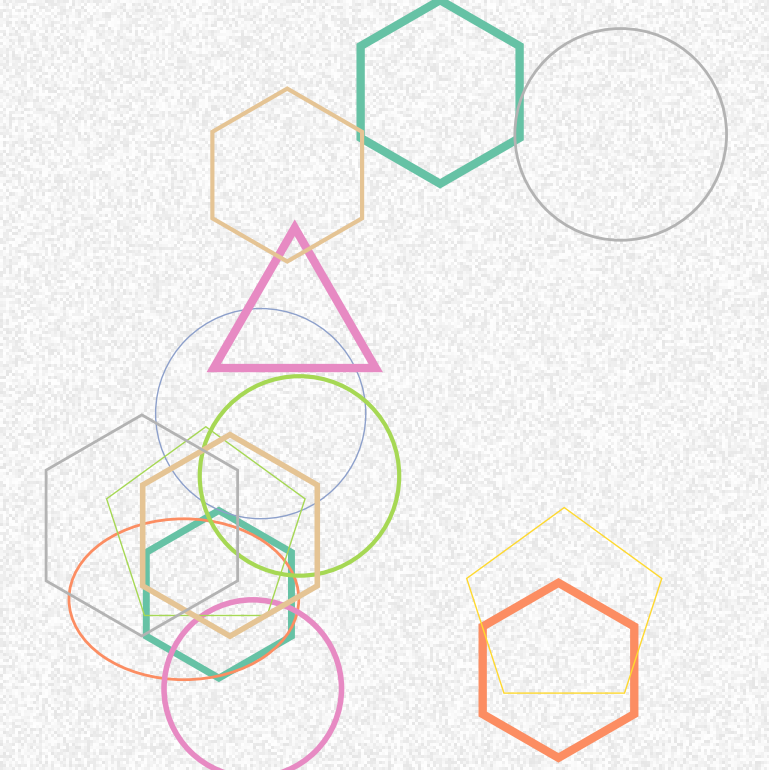[{"shape": "hexagon", "thickness": 3, "radius": 0.6, "center": [0.572, 0.881]}, {"shape": "hexagon", "thickness": 2.5, "radius": 0.54, "center": [0.284, 0.228]}, {"shape": "oval", "thickness": 1, "radius": 0.75, "center": [0.239, 0.222]}, {"shape": "hexagon", "thickness": 3, "radius": 0.57, "center": [0.725, 0.129]}, {"shape": "circle", "thickness": 0.5, "radius": 0.68, "center": [0.339, 0.463]}, {"shape": "triangle", "thickness": 3, "radius": 0.61, "center": [0.383, 0.583]}, {"shape": "circle", "thickness": 2, "radius": 0.58, "center": [0.328, 0.106]}, {"shape": "circle", "thickness": 1.5, "radius": 0.65, "center": [0.389, 0.382]}, {"shape": "pentagon", "thickness": 0.5, "radius": 0.68, "center": [0.267, 0.31]}, {"shape": "pentagon", "thickness": 0.5, "radius": 0.67, "center": [0.733, 0.208]}, {"shape": "hexagon", "thickness": 1.5, "radius": 0.56, "center": [0.373, 0.773]}, {"shape": "hexagon", "thickness": 2, "radius": 0.65, "center": [0.299, 0.305]}, {"shape": "hexagon", "thickness": 1, "radius": 0.72, "center": [0.184, 0.318]}, {"shape": "circle", "thickness": 1, "radius": 0.69, "center": [0.806, 0.825]}]